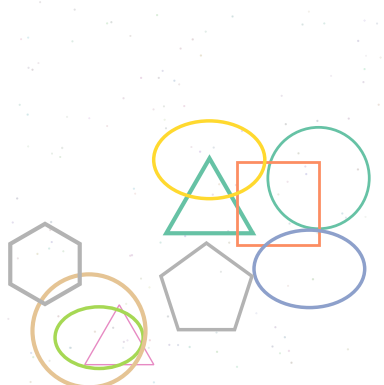[{"shape": "triangle", "thickness": 3, "radius": 0.65, "center": [0.544, 0.459]}, {"shape": "circle", "thickness": 2, "radius": 0.66, "center": [0.827, 0.538]}, {"shape": "square", "thickness": 2, "radius": 0.53, "center": [0.723, 0.471]}, {"shape": "oval", "thickness": 2.5, "radius": 0.72, "center": [0.804, 0.302]}, {"shape": "triangle", "thickness": 1, "radius": 0.52, "center": [0.31, 0.105]}, {"shape": "oval", "thickness": 2.5, "radius": 0.57, "center": [0.257, 0.123]}, {"shape": "oval", "thickness": 2.5, "radius": 0.72, "center": [0.544, 0.585]}, {"shape": "circle", "thickness": 3, "radius": 0.73, "center": [0.231, 0.141]}, {"shape": "pentagon", "thickness": 2.5, "radius": 0.62, "center": [0.536, 0.244]}, {"shape": "hexagon", "thickness": 3, "radius": 0.52, "center": [0.117, 0.314]}]